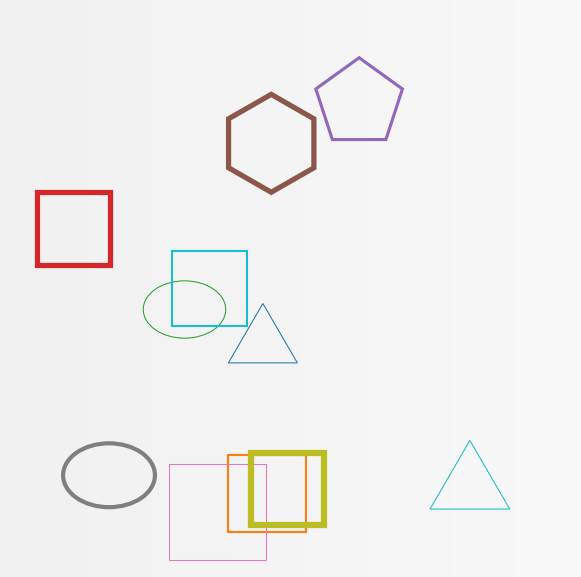[{"shape": "triangle", "thickness": 0.5, "radius": 0.34, "center": [0.452, 0.405]}, {"shape": "square", "thickness": 1, "radius": 0.33, "center": [0.459, 0.145]}, {"shape": "oval", "thickness": 0.5, "radius": 0.35, "center": [0.317, 0.463]}, {"shape": "square", "thickness": 2.5, "radius": 0.32, "center": [0.127, 0.603]}, {"shape": "pentagon", "thickness": 1.5, "radius": 0.39, "center": [0.618, 0.821]}, {"shape": "hexagon", "thickness": 2.5, "radius": 0.42, "center": [0.467, 0.751]}, {"shape": "square", "thickness": 0.5, "radius": 0.42, "center": [0.374, 0.113]}, {"shape": "oval", "thickness": 2, "radius": 0.39, "center": [0.188, 0.176]}, {"shape": "square", "thickness": 3, "radius": 0.31, "center": [0.495, 0.152]}, {"shape": "triangle", "thickness": 0.5, "radius": 0.4, "center": [0.808, 0.157]}, {"shape": "square", "thickness": 1, "radius": 0.33, "center": [0.361, 0.5]}]